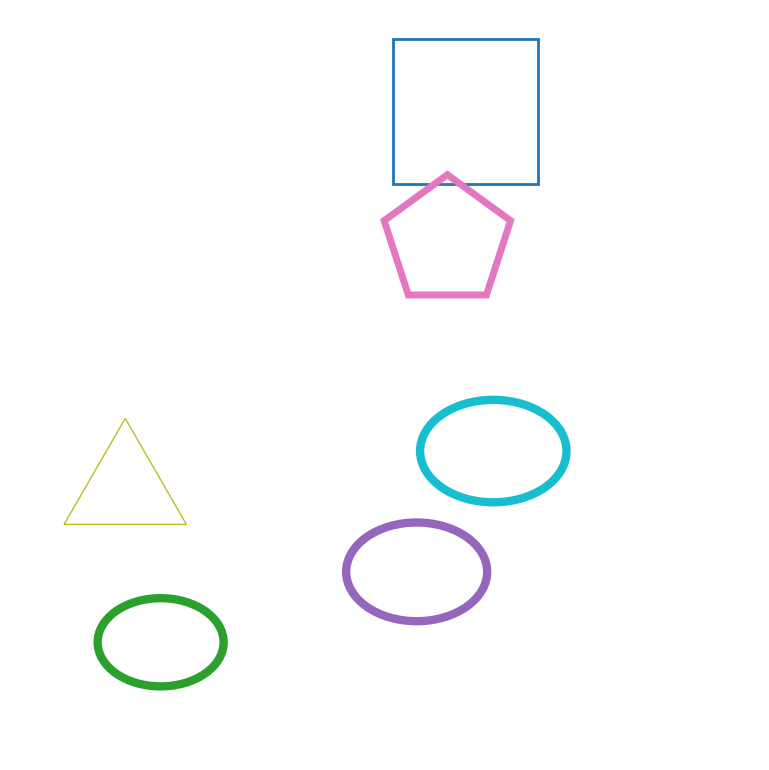[{"shape": "square", "thickness": 1, "radius": 0.47, "center": [0.604, 0.855]}, {"shape": "oval", "thickness": 3, "radius": 0.41, "center": [0.209, 0.166]}, {"shape": "oval", "thickness": 3, "radius": 0.46, "center": [0.541, 0.257]}, {"shape": "pentagon", "thickness": 2.5, "radius": 0.43, "center": [0.581, 0.687]}, {"shape": "triangle", "thickness": 0.5, "radius": 0.46, "center": [0.163, 0.365]}, {"shape": "oval", "thickness": 3, "radius": 0.48, "center": [0.641, 0.414]}]